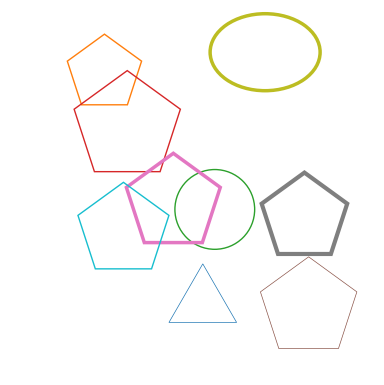[{"shape": "triangle", "thickness": 0.5, "radius": 0.51, "center": [0.527, 0.213]}, {"shape": "pentagon", "thickness": 1, "radius": 0.51, "center": [0.271, 0.81]}, {"shape": "circle", "thickness": 1, "radius": 0.52, "center": [0.558, 0.456]}, {"shape": "pentagon", "thickness": 1, "radius": 0.73, "center": [0.331, 0.671]}, {"shape": "pentagon", "thickness": 0.5, "radius": 0.66, "center": [0.802, 0.201]}, {"shape": "pentagon", "thickness": 2.5, "radius": 0.64, "center": [0.45, 0.474]}, {"shape": "pentagon", "thickness": 3, "radius": 0.58, "center": [0.791, 0.435]}, {"shape": "oval", "thickness": 2.5, "radius": 0.71, "center": [0.689, 0.864]}, {"shape": "pentagon", "thickness": 1, "radius": 0.62, "center": [0.321, 0.402]}]